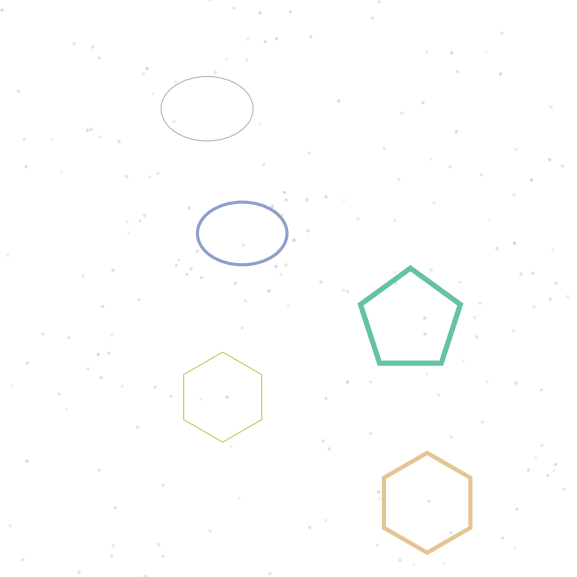[{"shape": "pentagon", "thickness": 2.5, "radius": 0.45, "center": [0.711, 0.444]}, {"shape": "oval", "thickness": 1.5, "radius": 0.39, "center": [0.419, 0.595]}, {"shape": "hexagon", "thickness": 0.5, "radius": 0.39, "center": [0.386, 0.311]}, {"shape": "hexagon", "thickness": 2, "radius": 0.43, "center": [0.74, 0.129]}, {"shape": "oval", "thickness": 0.5, "radius": 0.4, "center": [0.359, 0.811]}]